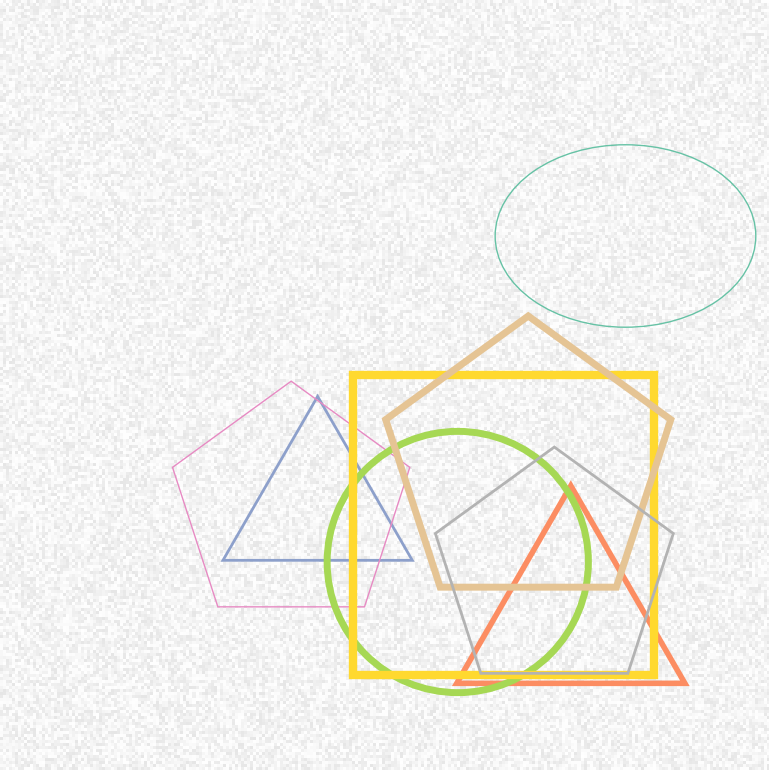[{"shape": "oval", "thickness": 0.5, "radius": 0.85, "center": [0.812, 0.694]}, {"shape": "triangle", "thickness": 2, "radius": 0.86, "center": [0.741, 0.198]}, {"shape": "triangle", "thickness": 1, "radius": 0.71, "center": [0.413, 0.343]}, {"shape": "pentagon", "thickness": 0.5, "radius": 0.81, "center": [0.378, 0.343]}, {"shape": "circle", "thickness": 2.5, "radius": 0.85, "center": [0.594, 0.27]}, {"shape": "square", "thickness": 3, "radius": 0.98, "center": [0.654, 0.318]}, {"shape": "pentagon", "thickness": 2.5, "radius": 0.97, "center": [0.686, 0.395]}, {"shape": "pentagon", "thickness": 1, "radius": 0.81, "center": [0.72, 0.257]}]